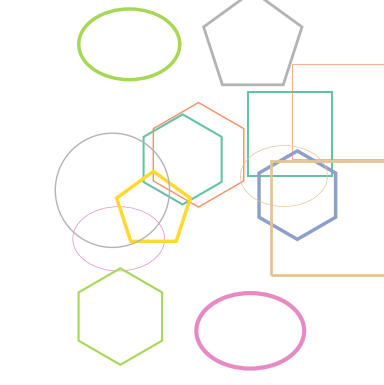[{"shape": "hexagon", "thickness": 1.5, "radius": 0.59, "center": [0.474, 0.586]}, {"shape": "square", "thickness": 1.5, "radius": 0.55, "center": [0.754, 0.651]}, {"shape": "square", "thickness": 0.5, "radius": 0.62, "center": [0.881, 0.711]}, {"shape": "hexagon", "thickness": 1, "radius": 0.68, "center": [0.516, 0.598]}, {"shape": "hexagon", "thickness": 2.5, "radius": 0.57, "center": [0.772, 0.493]}, {"shape": "oval", "thickness": 3, "radius": 0.7, "center": [0.65, 0.141]}, {"shape": "oval", "thickness": 0.5, "radius": 0.6, "center": [0.308, 0.38]}, {"shape": "oval", "thickness": 2.5, "radius": 0.66, "center": [0.336, 0.885]}, {"shape": "hexagon", "thickness": 1.5, "radius": 0.63, "center": [0.313, 0.178]}, {"shape": "pentagon", "thickness": 2.5, "radius": 0.5, "center": [0.399, 0.455]}, {"shape": "oval", "thickness": 0.5, "radius": 0.57, "center": [0.738, 0.543]}, {"shape": "square", "thickness": 2, "radius": 0.75, "center": [0.852, 0.434]}, {"shape": "pentagon", "thickness": 2, "radius": 0.67, "center": [0.657, 0.888]}, {"shape": "circle", "thickness": 1, "radius": 0.74, "center": [0.292, 0.506]}]